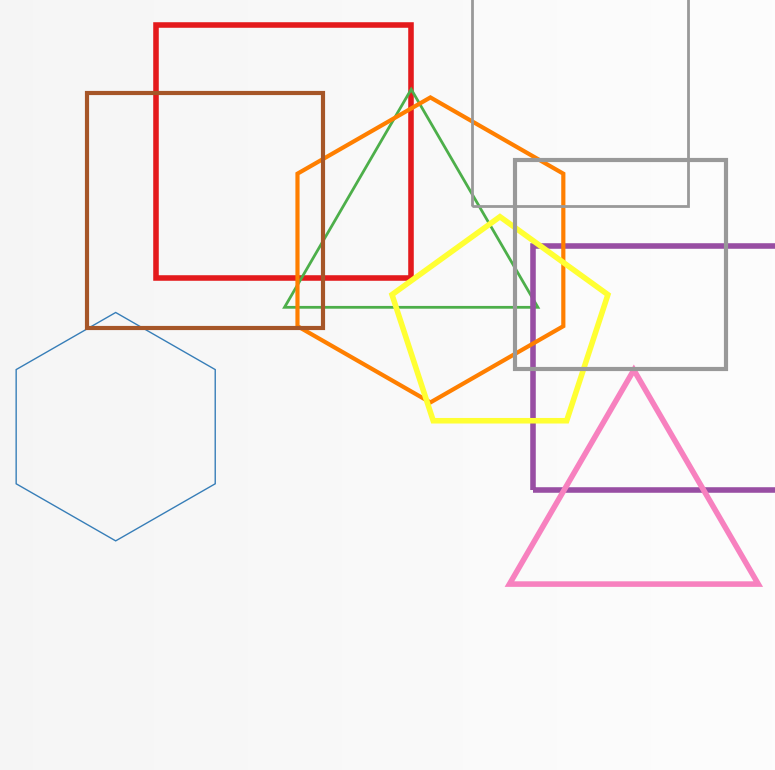[{"shape": "square", "thickness": 2, "radius": 0.82, "center": [0.366, 0.804]}, {"shape": "hexagon", "thickness": 0.5, "radius": 0.74, "center": [0.149, 0.446]}, {"shape": "triangle", "thickness": 1, "radius": 0.94, "center": [0.531, 0.695]}, {"shape": "square", "thickness": 2, "radius": 0.79, "center": [0.845, 0.522]}, {"shape": "hexagon", "thickness": 1.5, "radius": 0.99, "center": [0.555, 0.675]}, {"shape": "pentagon", "thickness": 2, "radius": 0.73, "center": [0.645, 0.572]}, {"shape": "square", "thickness": 1.5, "radius": 0.76, "center": [0.265, 0.727]}, {"shape": "triangle", "thickness": 2, "radius": 0.93, "center": [0.818, 0.334]}, {"shape": "square", "thickness": 1, "radius": 0.7, "center": [0.749, 0.873]}, {"shape": "square", "thickness": 1.5, "radius": 0.68, "center": [0.8, 0.656]}]